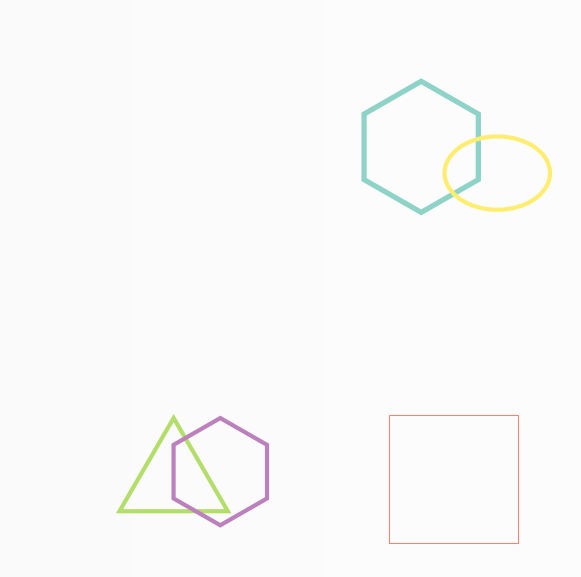[{"shape": "hexagon", "thickness": 2.5, "radius": 0.57, "center": [0.725, 0.745]}, {"shape": "square", "thickness": 0.5, "radius": 0.56, "center": [0.78, 0.17]}, {"shape": "triangle", "thickness": 2, "radius": 0.54, "center": [0.299, 0.168]}, {"shape": "hexagon", "thickness": 2, "radius": 0.46, "center": [0.379, 0.182]}, {"shape": "oval", "thickness": 2, "radius": 0.45, "center": [0.856, 0.699]}]